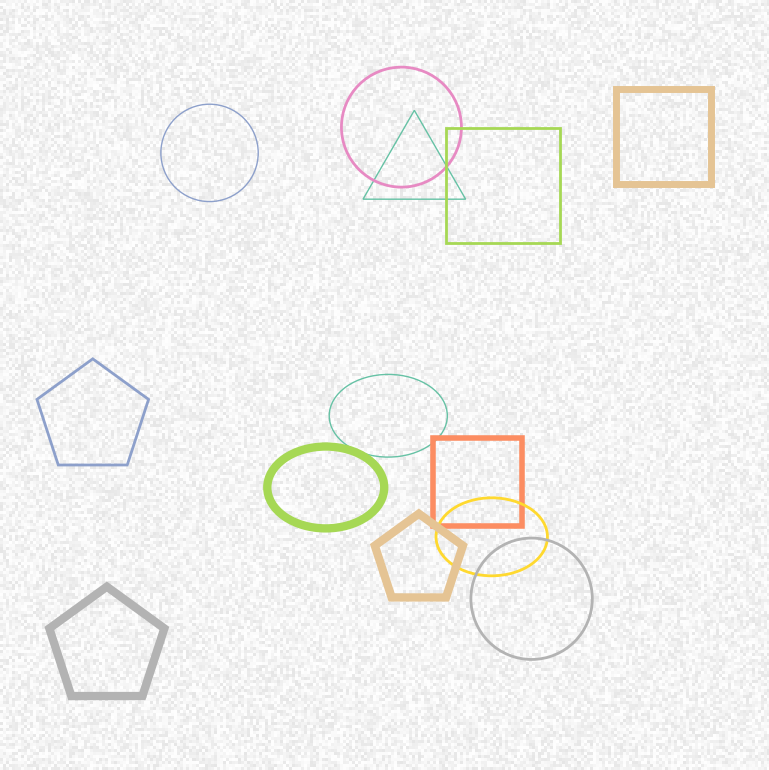[{"shape": "triangle", "thickness": 0.5, "radius": 0.38, "center": [0.538, 0.78]}, {"shape": "oval", "thickness": 0.5, "radius": 0.38, "center": [0.504, 0.46]}, {"shape": "square", "thickness": 2, "radius": 0.29, "center": [0.62, 0.374]}, {"shape": "circle", "thickness": 0.5, "radius": 0.32, "center": [0.272, 0.801]}, {"shape": "pentagon", "thickness": 1, "radius": 0.38, "center": [0.12, 0.458]}, {"shape": "circle", "thickness": 1, "radius": 0.39, "center": [0.521, 0.835]}, {"shape": "square", "thickness": 1, "radius": 0.37, "center": [0.653, 0.759]}, {"shape": "oval", "thickness": 3, "radius": 0.38, "center": [0.423, 0.367]}, {"shape": "oval", "thickness": 1, "radius": 0.36, "center": [0.639, 0.303]}, {"shape": "pentagon", "thickness": 3, "radius": 0.3, "center": [0.544, 0.273]}, {"shape": "square", "thickness": 2.5, "radius": 0.31, "center": [0.862, 0.823]}, {"shape": "circle", "thickness": 1, "radius": 0.39, "center": [0.69, 0.222]}, {"shape": "pentagon", "thickness": 3, "radius": 0.39, "center": [0.139, 0.16]}]